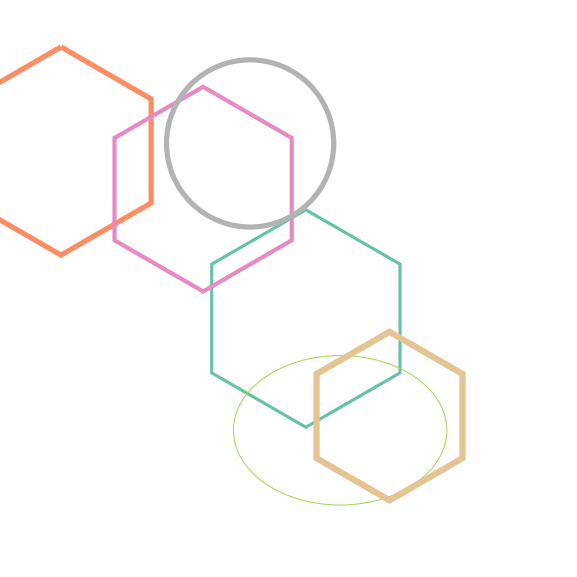[{"shape": "hexagon", "thickness": 1.5, "radius": 0.94, "center": [0.53, 0.448]}, {"shape": "hexagon", "thickness": 2.5, "radius": 0.9, "center": [0.106, 0.738]}, {"shape": "hexagon", "thickness": 2, "radius": 0.89, "center": [0.352, 0.672]}, {"shape": "oval", "thickness": 0.5, "radius": 0.92, "center": [0.589, 0.254]}, {"shape": "hexagon", "thickness": 3, "radius": 0.73, "center": [0.674, 0.279]}, {"shape": "circle", "thickness": 2.5, "radius": 0.72, "center": [0.433, 0.751]}]